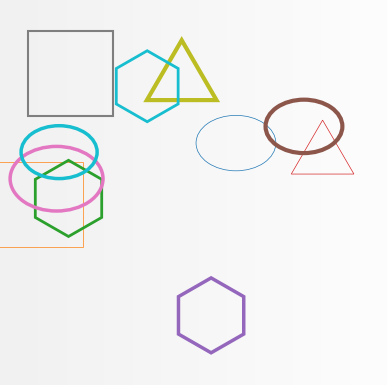[{"shape": "oval", "thickness": 0.5, "radius": 0.51, "center": [0.609, 0.628]}, {"shape": "square", "thickness": 0.5, "radius": 0.55, "center": [0.103, 0.468]}, {"shape": "hexagon", "thickness": 2, "radius": 0.49, "center": [0.177, 0.485]}, {"shape": "triangle", "thickness": 0.5, "radius": 0.47, "center": [0.833, 0.595]}, {"shape": "hexagon", "thickness": 2.5, "radius": 0.49, "center": [0.545, 0.181]}, {"shape": "oval", "thickness": 3, "radius": 0.5, "center": [0.784, 0.672]}, {"shape": "oval", "thickness": 2.5, "radius": 0.6, "center": [0.146, 0.536]}, {"shape": "square", "thickness": 1.5, "radius": 0.55, "center": [0.182, 0.81]}, {"shape": "triangle", "thickness": 3, "radius": 0.52, "center": [0.469, 0.792]}, {"shape": "oval", "thickness": 2.5, "radius": 0.49, "center": [0.153, 0.605]}, {"shape": "hexagon", "thickness": 2, "radius": 0.46, "center": [0.38, 0.776]}]